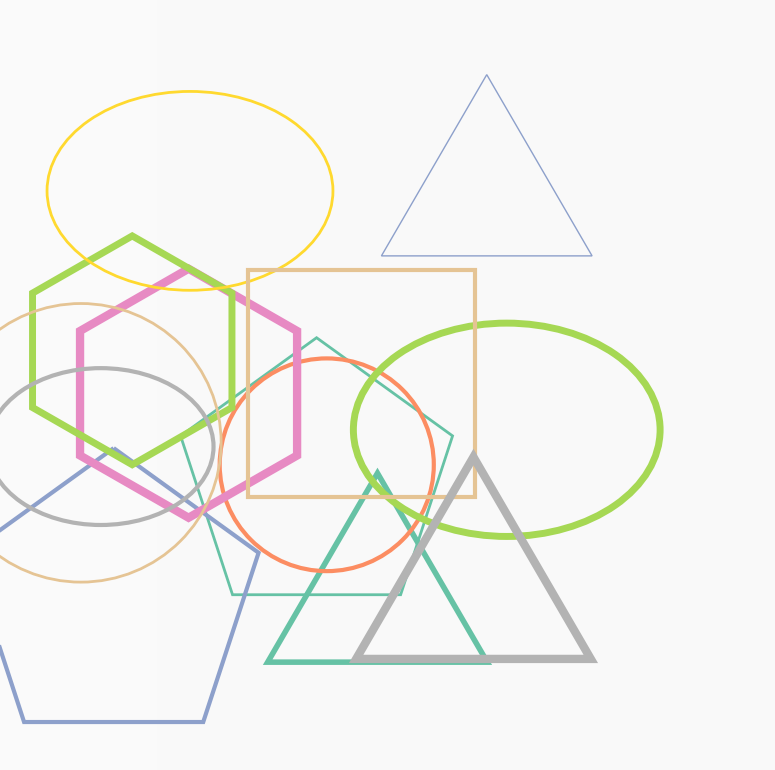[{"shape": "pentagon", "thickness": 1, "radius": 0.92, "center": [0.408, 0.377]}, {"shape": "triangle", "thickness": 2, "radius": 0.82, "center": [0.487, 0.222]}, {"shape": "circle", "thickness": 1.5, "radius": 0.69, "center": [0.422, 0.396]}, {"shape": "triangle", "thickness": 0.5, "radius": 0.78, "center": [0.628, 0.746]}, {"shape": "pentagon", "thickness": 1.5, "radius": 0.98, "center": [0.147, 0.221]}, {"shape": "hexagon", "thickness": 3, "radius": 0.81, "center": [0.243, 0.489]}, {"shape": "hexagon", "thickness": 2.5, "radius": 0.74, "center": [0.171, 0.545]}, {"shape": "oval", "thickness": 2.5, "radius": 0.99, "center": [0.654, 0.442]}, {"shape": "oval", "thickness": 1, "radius": 0.92, "center": [0.245, 0.752]}, {"shape": "square", "thickness": 1.5, "radius": 0.73, "center": [0.466, 0.502]}, {"shape": "circle", "thickness": 1, "radius": 0.9, "center": [0.104, 0.425]}, {"shape": "triangle", "thickness": 3, "radius": 0.87, "center": [0.611, 0.232]}, {"shape": "oval", "thickness": 1.5, "radius": 0.73, "center": [0.13, 0.42]}]